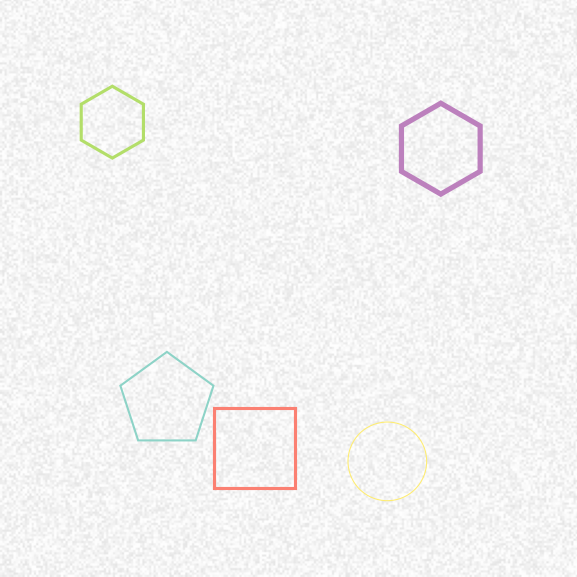[{"shape": "pentagon", "thickness": 1, "radius": 0.42, "center": [0.289, 0.305]}, {"shape": "square", "thickness": 1.5, "radius": 0.35, "center": [0.441, 0.223]}, {"shape": "hexagon", "thickness": 1.5, "radius": 0.31, "center": [0.194, 0.788]}, {"shape": "hexagon", "thickness": 2.5, "radius": 0.39, "center": [0.763, 0.742]}, {"shape": "circle", "thickness": 0.5, "radius": 0.34, "center": [0.671, 0.2]}]